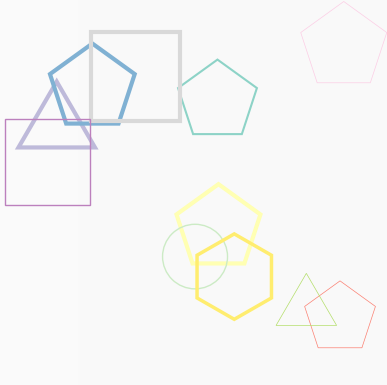[{"shape": "pentagon", "thickness": 1.5, "radius": 0.53, "center": [0.561, 0.738]}, {"shape": "pentagon", "thickness": 3, "radius": 0.57, "center": [0.564, 0.408]}, {"shape": "triangle", "thickness": 3, "radius": 0.57, "center": [0.146, 0.674]}, {"shape": "pentagon", "thickness": 0.5, "radius": 0.48, "center": [0.878, 0.174]}, {"shape": "pentagon", "thickness": 3, "radius": 0.57, "center": [0.238, 0.772]}, {"shape": "triangle", "thickness": 0.5, "radius": 0.45, "center": [0.791, 0.2]}, {"shape": "pentagon", "thickness": 0.5, "radius": 0.58, "center": [0.887, 0.879]}, {"shape": "square", "thickness": 3, "radius": 0.58, "center": [0.349, 0.801]}, {"shape": "square", "thickness": 1, "radius": 0.55, "center": [0.122, 0.579]}, {"shape": "circle", "thickness": 1, "radius": 0.42, "center": [0.503, 0.334]}, {"shape": "hexagon", "thickness": 2.5, "radius": 0.55, "center": [0.605, 0.282]}]